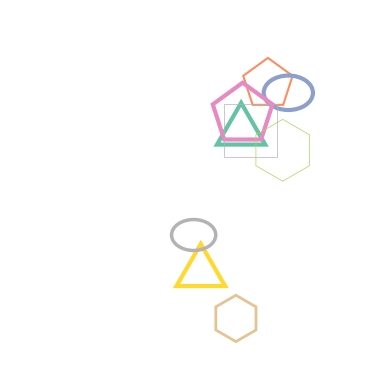[{"shape": "triangle", "thickness": 3, "radius": 0.36, "center": [0.626, 0.661]}, {"shape": "pentagon", "thickness": 1.5, "radius": 0.34, "center": [0.696, 0.782]}, {"shape": "oval", "thickness": 3, "radius": 0.32, "center": [0.749, 0.759]}, {"shape": "pentagon", "thickness": 3, "radius": 0.41, "center": [0.63, 0.704]}, {"shape": "hexagon", "thickness": 0.5, "radius": 0.4, "center": [0.734, 0.61]}, {"shape": "triangle", "thickness": 3, "radius": 0.36, "center": [0.522, 0.294]}, {"shape": "hexagon", "thickness": 2, "radius": 0.3, "center": [0.613, 0.173]}, {"shape": "oval", "thickness": 2.5, "radius": 0.29, "center": [0.503, 0.39]}, {"shape": "square", "thickness": 0.5, "radius": 0.34, "center": [0.651, 0.661]}]